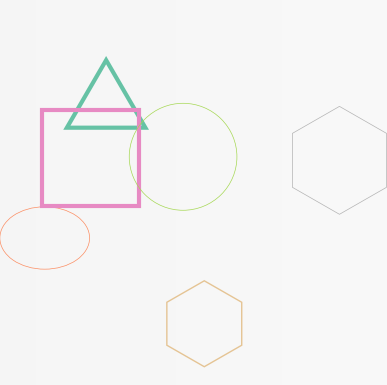[{"shape": "triangle", "thickness": 3, "radius": 0.58, "center": [0.274, 0.727]}, {"shape": "oval", "thickness": 0.5, "radius": 0.58, "center": [0.115, 0.382]}, {"shape": "square", "thickness": 3, "radius": 0.62, "center": [0.233, 0.589]}, {"shape": "circle", "thickness": 0.5, "radius": 0.69, "center": [0.472, 0.593]}, {"shape": "hexagon", "thickness": 1, "radius": 0.56, "center": [0.527, 0.159]}, {"shape": "hexagon", "thickness": 0.5, "radius": 0.7, "center": [0.876, 0.584]}]